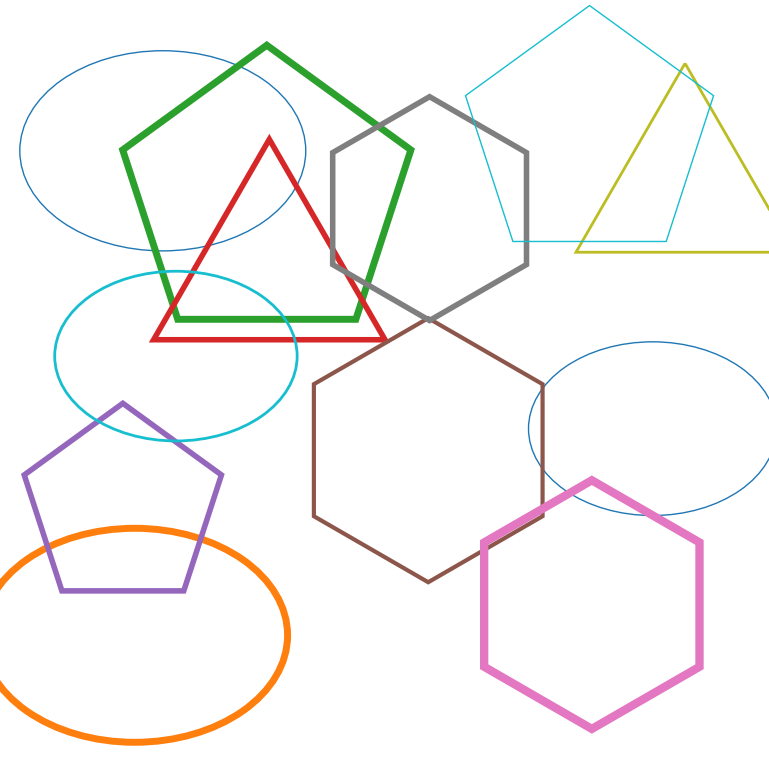[{"shape": "oval", "thickness": 0.5, "radius": 0.93, "center": [0.211, 0.804]}, {"shape": "oval", "thickness": 0.5, "radius": 0.81, "center": [0.848, 0.443]}, {"shape": "oval", "thickness": 2.5, "radius": 0.99, "center": [0.175, 0.175]}, {"shape": "pentagon", "thickness": 2.5, "radius": 0.98, "center": [0.346, 0.745]}, {"shape": "triangle", "thickness": 2, "radius": 0.87, "center": [0.35, 0.646]}, {"shape": "pentagon", "thickness": 2, "radius": 0.67, "center": [0.16, 0.342]}, {"shape": "hexagon", "thickness": 1.5, "radius": 0.86, "center": [0.556, 0.415]}, {"shape": "hexagon", "thickness": 3, "radius": 0.81, "center": [0.769, 0.215]}, {"shape": "hexagon", "thickness": 2, "radius": 0.73, "center": [0.558, 0.729]}, {"shape": "triangle", "thickness": 1, "radius": 0.82, "center": [0.89, 0.754]}, {"shape": "pentagon", "thickness": 0.5, "radius": 0.85, "center": [0.766, 0.823]}, {"shape": "oval", "thickness": 1, "radius": 0.79, "center": [0.228, 0.538]}]